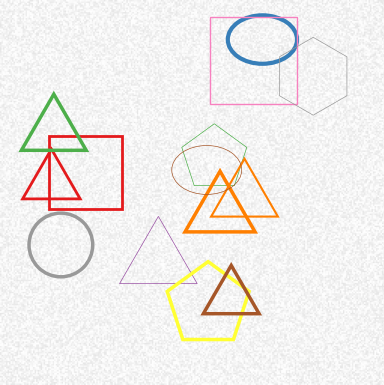[{"shape": "square", "thickness": 2, "radius": 0.47, "center": [0.222, 0.552]}, {"shape": "triangle", "thickness": 2, "radius": 0.43, "center": [0.134, 0.527]}, {"shape": "oval", "thickness": 3, "radius": 0.45, "center": [0.682, 0.897]}, {"shape": "pentagon", "thickness": 0.5, "radius": 0.44, "center": [0.557, 0.59]}, {"shape": "triangle", "thickness": 2.5, "radius": 0.49, "center": [0.14, 0.658]}, {"shape": "triangle", "thickness": 0.5, "radius": 0.58, "center": [0.411, 0.321]}, {"shape": "triangle", "thickness": 2.5, "radius": 0.53, "center": [0.572, 0.45]}, {"shape": "triangle", "thickness": 1.5, "radius": 0.5, "center": [0.635, 0.488]}, {"shape": "pentagon", "thickness": 2.5, "radius": 0.56, "center": [0.541, 0.209]}, {"shape": "oval", "thickness": 0.5, "radius": 0.45, "center": [0.537, 0.559]}, {"shape": "triangle", "thickness": 2.5, "radius": 0.42, "center": [0.601, 0.227]}, {"shape": "square", "thickness": 1, "radius": 0.56, "center": [0.659, 0.843]}, {"shape": "circle", "thickness": 2.5, "radius": 0.41, "center": [0.158, 0.364]}, {"shape": "hexagon", "thickness": 0.5, "radius": 0.51, "center": [0.814, 0.802]}]